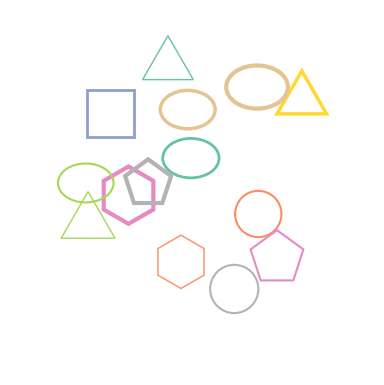[{"shape": "oval", "thickness": 2, "radius": 0.37, "center": [0.496, 0.589]}, {"shape": "triangle", "thickness": 1, "radius": 0.38, "center": [0.436, 0.831]}, {"shape": "circle", "thickness": 1.5, "radius": 0.3, "center": [0.671, 0.444]}, {"shape": "hexagon", "thickness": 1, "radius": 0.35, "center": [0.47, 0.32]}, {"shape": "square", "thickness": 2, "radius": 0.3, "center": [0.287, 0.706]}, {"shape": "hexagon", "thickness": 3, "radius": 0.37, "center": [0.334, 0.493]}, {"shape": "pentagon", "thickness": 1.5, "radius": 0.36, "center": [0.719, 0.33]}, {"shape": "triangle", "thickness": 1, "radius": 0.4, "center": [0.229, 0.422]}, {"shape": "oval", "thickness": 1.5, "radius": 0.36, "center": [0.223, 0.525]}, {"shape": "triangle", "thickness": 2.5, "radius": 0.37, "center": [0.784, 0.741]}, {"shape": "oval", "thickness": 3, "radius": 0.4, "center": [0.668, 0.774]}, {"shape": "oval", "thickness": 2.5, "radius": 0.36, "center": [0.488, 0.715]}, {"shape": "circle", "thickness": 1.5, "radius": 0.31, "center": [0.608, 0.249]}, {"shape": "pentagon", "thickness": 3, "radius": 0.31, "center": [0.385, 0.523]}]